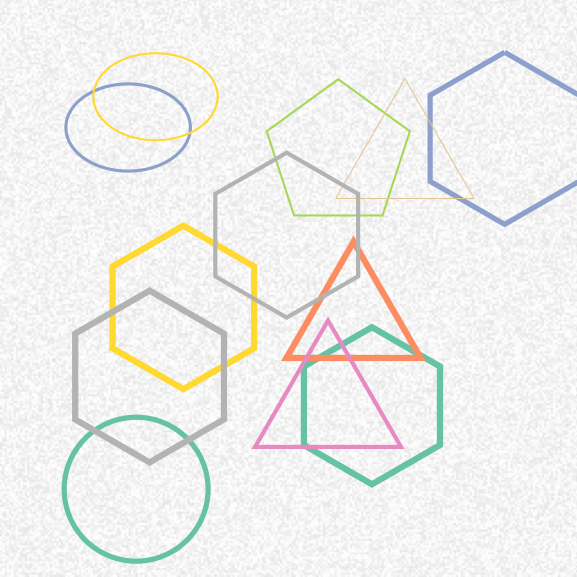[{"shape": "circle", "thickness": 2.5, "radius": 0.62, "center": [0.236, 0.152]}, {"shape": "hexagon", "thickness": 3, "radius": 0.68, "center": [0.644, 0.297]}, {"shape": "triangle", "thickness": 3, "radius": 0.67, "center": [0.612, 0.446]}, {"shape": "hexagon", "thickness": 2.5, "radius": 0.75, "center": [0.874, 0.76]}, {"shape": "oval", "thickness": 1.5, "radius": 0.54, "center": [0.222, 0.778]}, {"shape": "triangle", "thickness": 2, "radius": 0.73, "center": [0.568, 0.298]}, {"shape": "pentagon", "thickness": 1, "radius": 0.65, "center": [0.586, 0.732]}, {"shape": "hexagon", "thickness": 3, "radius": 0.71, "center": [0.317, 0.467]}, {"shape": "oval", "thickness": 1, "radius": 0.54, "center": [0.269, 0.832]}, {"shape": "triangle", "thickness": 0.5, "radius": 0.69, "center": [0.701, 0.725]}, {"shape": "hexagon", "thickness": 3, "radius": 0.74, "center": [0.259, 0.347]}, {"shape": "hexagon", "thickness": 2, "radius": 0.71, "center": [0.496, 0.592]}]